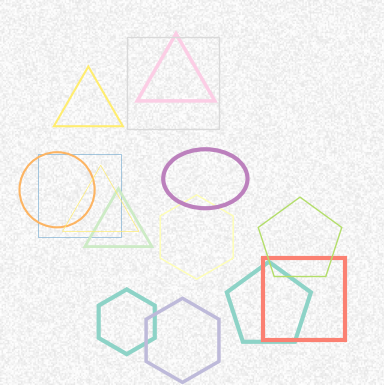[{"shape": "pentagon", "thickness": 3, "radius": 0.57, "center": [0.698, 0.205]}, {"shape": "hexagon", "thickness": 3, "radius": 0.42, "center": [0.329, 0.164]}, {"shape": "hexagon", "thickness": 1, "radius": 0.55, "center": [0.511, 0.384]}, {"shape": "hexagon", "thickness": 2.5, "radius": 0.55, "center": [0.474, 0.116]}, {"shape": "square", "thickness": 3, "radius": 0.53, "center": [0.79, 0.223]}, {"shape": "square", "thickness": 0.5, "radius": 0.54, "center": [0.207, 0.493]}, {"shape": "circle", "thickness": 1.5, "radius": 0.49, "center": [0.148, 0.507]}, {"shape": "pentagon", "thickness": 1, "radius": 0.57, "center": [0.779, 0.374]}, {"shape": "triangle", "thickness": 2.5, "radius": 0.58, "center": [0.457, 0.796]}, {"shape": "square", "thickness": 1, "radius": 0.6, "center": [0.45, 0.784]}, {"shape": "oval", "thickness": 3, "radius": 0.55, "center": [0.533, 0.536]}, {"shape": "triangle", "thickness": 2, "radius": 0.5, "center": [0.307, 0.41]}, {"shape": "triangle", "thickness": 1.5, "radius": 0.52, "center": [0.229, 0.724]}, {"shape": "triangle", "thickness": 0.5, "radius": 0.57, "center": [0.262, 0.456]}]